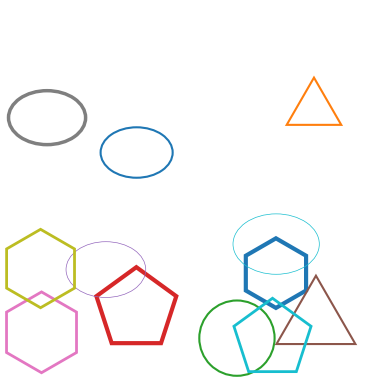[{"shape": "hexagon", "thickness": 3, "radius": 0.45, "center": [0.717, 0.291]}, {"shape": "oval", "thickness": 1.5, "radius": 0.47, "center": [0.355, 0.604]}, {"shape": "triangle", "thickness": 1.5, "radius": 0.41, "center": [0.816, 0.717]}, {"shape": "circle", "thickness": 1.5, "radius": 0.49, "center": [0.615, 0.122]}, {"shape": "pentagon", "thickness": 3, "radius": 0.55, "center": [0.354, 0.197]}, {"shape": "oval", "thickness": 0.5, "radius": 0.52, "center": [0.275, 0.3]}, {"shape": "triangle", "thickness": 1.5, "radius": 0.59, "center": [0.821, 0.166]}, {"shape": "hexagon", "thickness": 2, "radius": 0.52, "center": [0.108, 0.137]}, {"shape": "oval", "thickness": 2.5, "radius": 0.5, "center": [0.122, 0.694]}, {"shape": "hexagon", "thickness": 2, "radius": 0.51, "center": [0.105, 0.303]}, {"shape": "pentagon", "thickness": 2, "radius": 0.53, "center": [0.708, 0.12]}, {"shape": "oval", "thickness": 0.5, "radius": 0.56, "center": [0.717, 0.366]}]